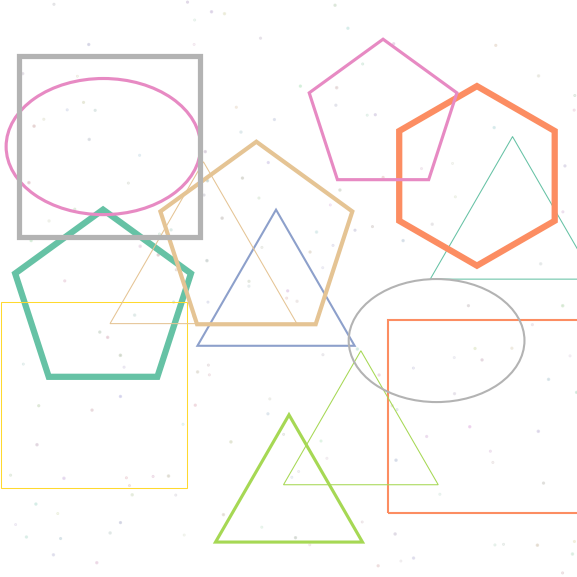[{"shape": "triangle", "thickness": 0.5, "radius": 0.82, "center": [0.887, 0.598]}, {"shape": "pentagon", "thickness": 3, "radius": 0.8, "center": [0.178, 0.476]}, {"shape": "square", "thickness": 1, "radius": 0.83, "center": [0.838, 0.278]}, {"shape": "hexagon", "thickness": 3, "radius": 0.78, "center": [0.826, 0.695]}, {"shape": "triangle", "thickness": 1, "radius": 0.79, "center": [0.478, 0.479]}, {"shape": "oval", "thickness": 1.5, "radius": 0.84, "center": [0.179, 0.745]}, {"shape": "pentagon", "thickness": 1.5, "radius": 0.67, "center": [0.663, 0.797]}, {"shape": "triangle", "thickness": 1.5, "radius": 0.73, "center": [0.5, 0.134]}, {"shape": "triangle", "thickness": 0.5, "radius": 0.77, "center": [0.625, 0.237]}, {"shape": "square", "thickness": 0.5, "radius": 0.81, "center": [0.163, 0.315]}, {"shape": "pentagon", "thickness": 2, "radius": 0.87, "center": [0.444, 0.579]}, {"shape": "triangle", "thickness": 0.5, "radius": 0.93, "center": [0.352, 0.532]}, {"shape": "oval", "thickness": 1, "radius": 0.76, "center": [0.756, 0.409]}, {"shape": "square", "thickness": 2.5, "radius": 0.79, "center": [0.19, 0.745]}]